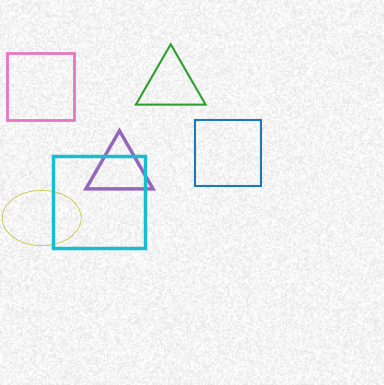[{"shape": "square", "thickness": 1.5, "radius": 0.43, "center": [0.593, 0.602]}, {"shape": "triangle", "thickness": 1.5, "radius": 0.52, "center": [0.443, 0.781]}, {"shape": "triangle", "thickness": 2.5, "radius": 0.5, "center": [0.31, 0.56]}, {"shape": "square", "thickness": 2, "radius": 0.44, "center": [0.106, 0.774]}, {"shape": "oval", "thickness": 0.5, "radius": 0.51, "center": [0.108, 0.434]}, {"shape": "square", "thickness": 2.5, "radius": 0.6, "center": [0.258, 0.475]}]